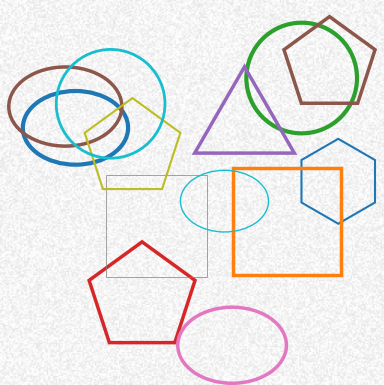[{"shape": "oval", "thickness": 3, "radius": 0.68, "center": [0.196, 0.668]}, {"shape": "hexagon", "thickness": 1.5, "radius": 0.55, "center": [0.879, 0.529]}, {"shape": "square", "thickness": 2.5, "radius": 0.7, "center": [0.746, 0.425]}, {"shape": "circle", "thickness": 3, "radius": 0.72, "center": [0.784, 0.797]}, {"shape": "pentagon", "thickness": 2.5, "radius": 0.72, "center": [0.369, 0.227]}, {"shape": "triangle", "thickness": 2.5, "radius": 0.75, "center": [0.635, 0.677]}, {"shape": "oval", "thickness": 2.5, "radius": 0.73, "center": [0.17, 0.723]}, {"shape": "pentagon", "thickness": 2.5, "radius": 0.62, "center": [0.856, 0.832]}, {"shape": "oval", "thickness": 2.5, "radius": 0.71, "center": [0.603, 0.103]}, {"shape": "square", "thickness": 0.5, "radius": 0.66, "center": [0.407, 0.413]}, {"shape": "pentagon", "thickness": 1.5, "radius": 0.65, "center": [0.344, 0.615]}, {"shape": "oval", "thickness": 1, "radius": 0.57, "center": [0.583, 0.478]}, {"shape": "circle", "thickness": 2, "radius": 0.71, "center": [0.287, 0.73]}]